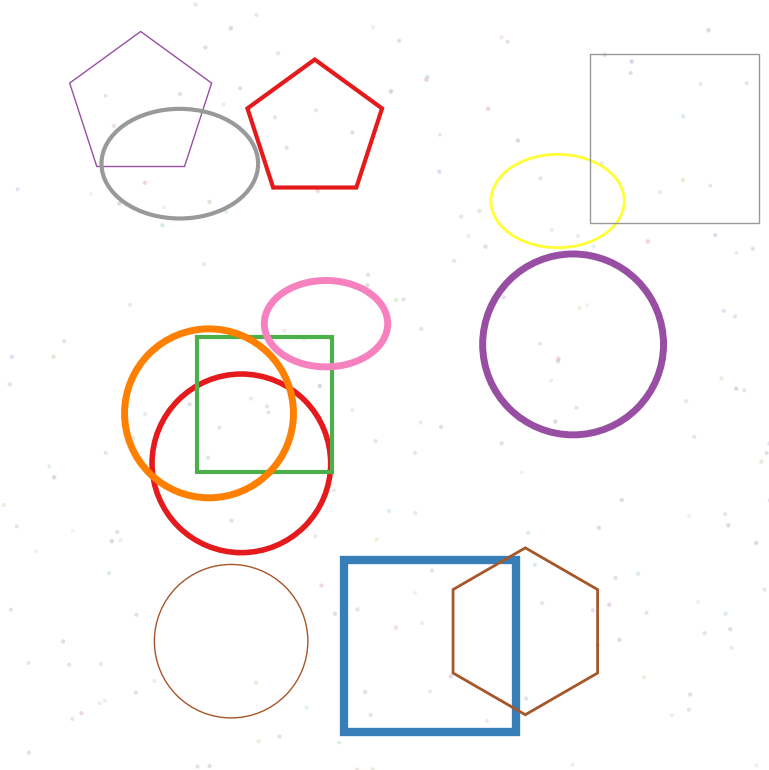[{"shape": "circle", "thickness": 2, "radius": 0.58, "center": [0.313, 0.398]}, {"shape": "pentagon", "thickness": 1.5, "radius": 0.46, "center": [0.409, 0.831]}, {"shape": "square", "thickness": 3, "radius": 0.56, "center": [0.558, 0.161]}, {"shape": "square", "thickness": 1.5, "radius": 0.44, "center": [0.344, 0.475]}, {"shape": "pentagon", "thickness": 0.5, "radius": 0.48, "center": [0.183, 0.862]}, {"shape": "circle", "thickness": 2.5, "radius": 0.59, "center": [0.744, 0.553]}, {"shape": "circle", "thickness": 2.5, "radius": 0.55, "center": [0.271, 0.463]}, {"shape": "oval", "thickness": 1, "radius": 0.43, "center": [0.724, 0.739]}, {"shape": "hexagon", "thickness": 1, "radius": 0.54, "center": [0.682, 0.18]}, {"shape": "circle", "thickness": 0.5, "radius": 0.5, "center": [0.3, 0.167]}, {"shape": "oval", "thickness": 2.5, "radius": 0.4, "center": [0.423, 0.58]}, {"shape": "square", "thickness": 0.5, "radius": 0.55, "center": [0.876, 0.82]}, {"shape": "oval", "thickness": 1.5, "radius": 0.51, "center": [0.233, 0.787]}]